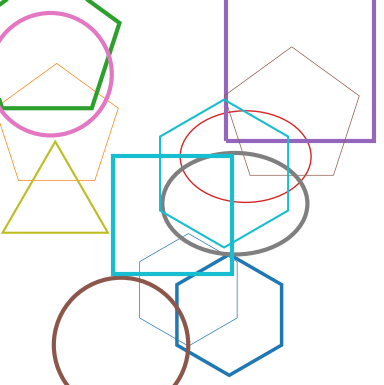[{"shape": "hexagon", "thickness": 0.5, "radius": 0.73, "center": [0.489, 0.247]}, {"shape": "hexagon", "thickness": 2.5, "radius": 0.78, "center": [0.595, 0.182]}, {"shape": "pentagon", "thickness": 0.5, "radius": 0.84, "center": [0.147, 0.667]}, {"shape": "pentagon", "thickness": 3, "radius": 0.99, "center": [0.122, 0.879]}, {"shape": "oval", "thickness": 1, "radius": 0.85, "center": [0.638, 0.593]}, {"shape": "square", "thickness": 3, "radius": 0.96, "center": [0.78, 0.827]}, {"shape": "pentagon", "thickness": 0.5, "radius": 0.92, "center": [0.758, 0.694]}, {"shape": "circle", "thickness": 3, "radius": 0.87, "center": [0.314, 0.104]}, {"shape": "circle", "thickness": 3, "radius": 0.8, "center": [0.131, 0.807]}, {"shape": "oval", "thickness": 3, "radius": 0.94, "center": [0.61, 0.471]}, {"shape": "triangle", "thickness": 1.5, "radius": 0.79, "center": [0.144, 0.474]}, {"shape": "hexagon", "thickness": 1.5, "radius": 0.96, "center": [0.582, 0.549]}, {"shape": "square", "thickness": 3, "radius": 0.77, "center": [0.447, 0.442]}]